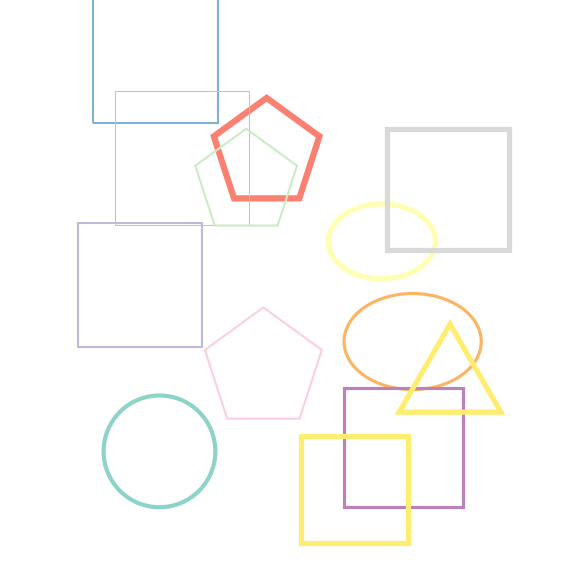[{"shape": "circle", "thickness": 2, "radius": 0.48, "center": [0.276, 0.218]}, {"shape": "oval", "thickness": 2.5, "radius": 0.46, "center": [0.661, 0.581]}, {"shape": "square", "thickness": 1, "radius": 0.54, "center": [0.243, 0.506]}, {"shape": "pentagon", "thickness": 3, "radius": 0.48, "center": [0.462, 0.733]}, {"shape": "square", "thickness": 1, "radius": 0.54, "center": [0.269, 0.893]}, {"shape": "oval", "thickness": 1.5, "radius": 0.59, "center": [0.714, 0.408]}, {"shape": "square", "thickness": 0.5, "radius": 0.58, "center": [0.316, 0.725]}, {"shape": "pentagon", "thickness": 1, "radius": 0.53, "center": [0.456, 0.36]}, {"shape": "square", "thickness": 2.5, "radius": 0.53, "center": [0.776, 0.671]}, {"shape": "square", "thickness": 1.5, "radius": 0.52, "center": [0.698, 0.224]}, {"shape": "pentagon", "thickness": 1, "radius": 0.46, "center": [0.426, 0.684]}, {"shape": "square", "thickness": 2.5, "radius": 0.46, "center": [0.614, 0.151]}, {"shape": "triangle", "thickness": 2.5, "radius": 0.51, "center": [0.779, 0.336]}]